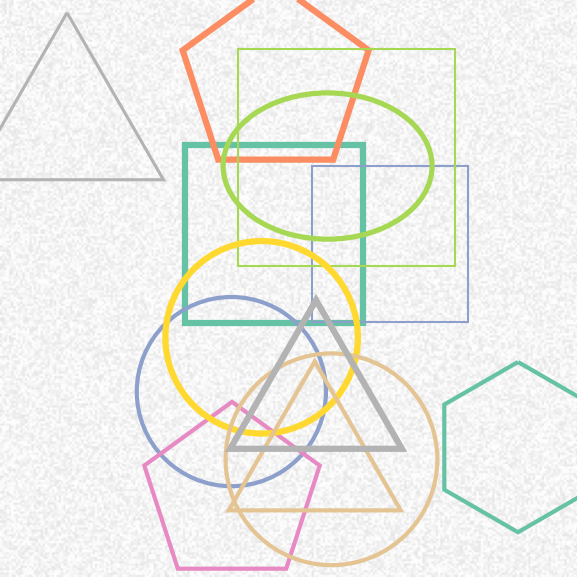[{"shape": "hexagon", "thickness": 2, "radius": 0.74, "center": [0.897, 0.225]}, {"shape": "square", "thickness": 3, "radius": 0.77, "center": [0.475, 0.594]}, {"shape": "pentagon", "thickness": 3, "radius": 0.85, "center": [0.477, 0.86]}, {"shape": "circle", "thickness": 2, "radius": 0.82, "center": [0.401, 0.321]}, {"shape": "square", "thickness": 1, "radius": 0.68, "center": [0.675, 0.577]}, {"shape": "pentagon", "thickness": 2, "radius": 0.8, "center": [0.402, 0.144]}, {"shape": "square", "thickness": 1, "radius": 0.94, "center": [0.6, 0.727]}, {"shape": "oval", "thickness": 2.5, "radius": 0.9, "center": [0.567, 0.712]}, {"shape": "circle", "thickness": 3, "radius": 0.83, "center": [0.453, 0.415]}, {"shape": "circle", "thickness": 2, "radius": 0.92, "center": [0.574, 0.204]}, {"shape": "triangle", "thickness": 2, "radius": 0.86, "center": [0.545, 0.201]}, {"shape": "triangle", "thickness": 1.5, "radius": 0.96, "center": [0.116, 0.784]}, {"shape": "triangle", "thickness": 3, "radius": 0.86, "center": [0.547, 0.308]}]